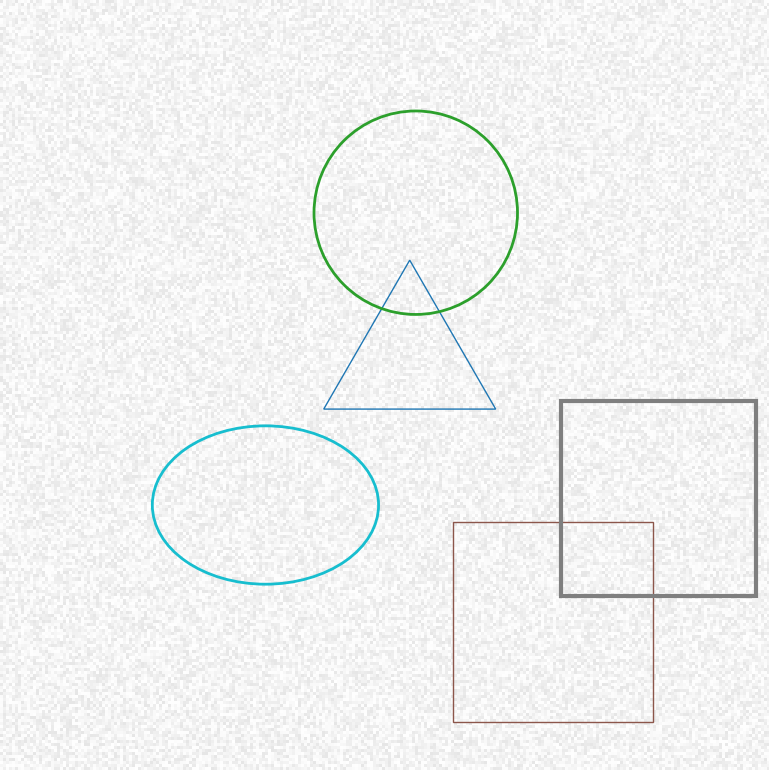[{"shape": "triangle", "thickness": 0.5, "radius": 0.64, "center": [0.532, 0.533]}, {"shape": "circle", "thickness": 1, "radius": 0.66, "center": [0.54, 0.724]}, {"shape": "square", "thickness": 0.5, "radius": 0.65, "center": [0.718, 0.193]}, {"shape": "square", "thickness": 1.5, "radius": 0.63, "center": [0.855, 0.352]}, {"shape": "oval", "thickness": 1, "radius": 0.73, "center": [0.345, 0.344]}]